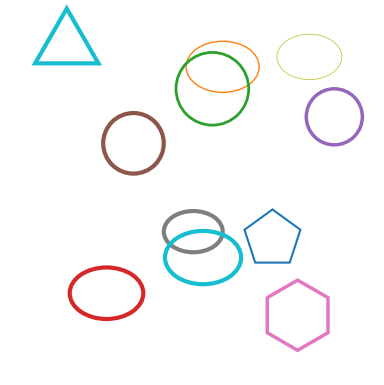[{"shape": "pentagon", "thickness": 1.5, "radius": 0.38, "center": [0.708, 0.38]}, {"shape": "oval", "thickness": 1, "radius": 0.47, "center": [0.578, 0.826]}, {"shape": "circle", "thickness": 2, "radius": 0.47, "center": [0.552, 0.769]}, {"shape": "oval", "thickness": 3, "radius": 0.48, "center": [0.277, 0.238]}, {"shape": "circle", "thickness": 2.5, "radius": 0.36, "center": [0.868, 0.697]}, {"shape": "circle", "thickness": 3, "radius": 0.39, "center": [0.347, 0.628]}, {"shape": "hexagon", "thickness": 2.5, "radius": 0.46, "center": [0.773, 0.181]}, {"shape": "oval", "thickness": 3, "radius": 0.38, "center": [0.502, 0.398]}, {"shape": "oval", "thickness": 0.5, "radius": 0.42, "center": [0.804, 0.852]}, {"shape": "triangle", "thickness": 3, "radius": 0.47, "center": [0.173, 0.883]}, {"shape": "oval", "thickness": 3, "radius": 0.49, "center": [0.527, 0.331]}]